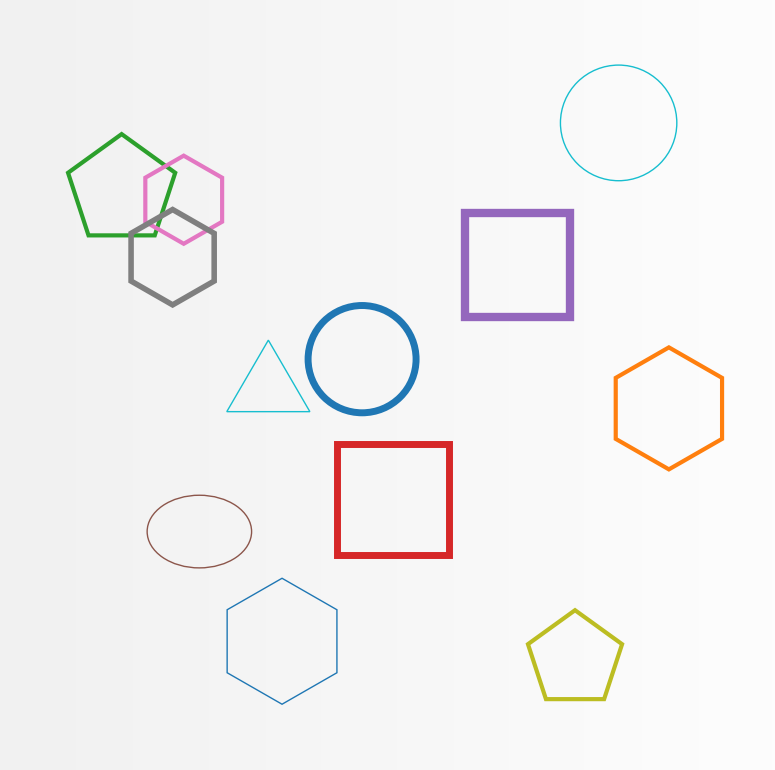[{"shape": "circle", "thickness": 2.5, "radius": 0.35, "center": [0.467, 0.534]}, {"shape": "hexagon", "thickness": 0.5, "radius": 0.41, "center": [0.364, 0.167]}, {"shape": "hexagon", "thickness": 1.5, "radius": 0.4, "center": [0.863, 0.47]}, {"shape": "pentagon", "thickness": 1.5, "radius": 0.36, "center": [0.157, 0.753]}, {"shape": "square", "thickness": 2.5, "radius": 0.36, "center": [0.507, 0.351]}, {"shape": "square", "thickness": 3, "radius": 0.34, "center": [0.667, 0.656]}, {"shape": "oval", "thickness": 0.5, "radius": 0.34, "center": [0.257, 0.31]}, {"shape": "hexagon", "thickness": 1.5, "radius": 0.29, "center": [0.237, 0.741]}, {"shape": "hexagon", "thickness": 2, "radius": 0.31, "center": [0.223, 0.666]}, {"shape": "pentagon", "thickness": 1.5, "radius": 0.32, "center": [0.742, 0.144]}, {"shape": "triangle", "thickness": 0.5, "radius": 0.31, "center": [0.346, 0.496]}, {"shape": "circle", "thickness": 0.5, "radius": 0.38, "center": [0.798, 0.84]}]